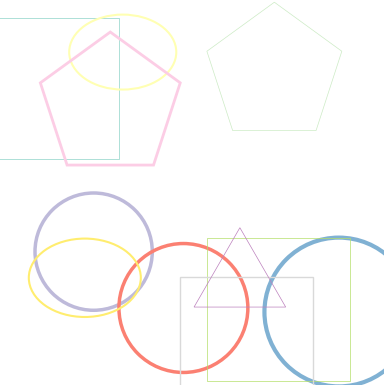[{"shape": "square", "thickness": 0.5, "radius": 0.92, "center": [0.125, 0.77]}, {"shape": "oval", "thickness": 1.5, "radius": 0.7, "center": [0.319, 0.865]}, {"shape": "circle", "thickness": 2.5, "radius": 0.76, "center": [0.243, 0.346]}, {"shape": "circle", "thickness": 2.5, "radius": 0.84, "center": [0.476, 0.2]}, {"shape": "circle", "thickness": 3, "radius": 0.97, "center": [0.88, 0.19]}, {"shape": "square", "thickness": 0.5, "radius": 0.93, "center": [0.723, 0.196]}, {"shape": "pentagon", "thickness": 2, "radius": 0.96, "center": [0.286, 0.726]}, {"shape": "square", "thickness": 1, "radius": 0.86, "center": [0.641, 0.108]}, {"shape": "triangle", "thickness": 0.5, "radius": 0.69, "center": [0.623, 0.271]}, {"shape": "pentagon", "thickness": 0.5, "radius": 0.92, "center": [0.713, 0.81]}, {"shape": "oval", "thickness": 1.5, "radius": 0.73, "center": [0.22, 0.278]}]